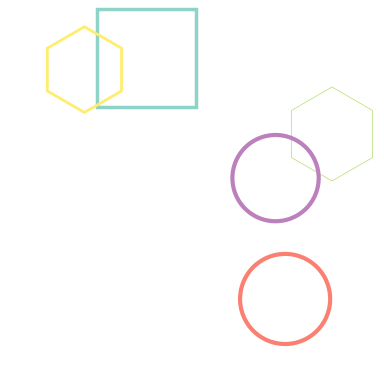[{"shape": "square", "thickness": 2.5, "radius": 0.64, "center": [0.38, 0.85]}, {"shape": "circle", "thickness": 3, "radius": 0.59, "center": [0.741, 0.223]}, {"shape": "hexagon", "thickness": 0.5, "radius": 0.61, "center": [0.862, 0.652]}, {"shape": "circle", "thickness": 3, "radius": 0.56, "center": [0.716, 0.537]}, {"shape": "hexagon", "thickness": 2, "radius": 0.56, "center": [0.219, 0.819]}]